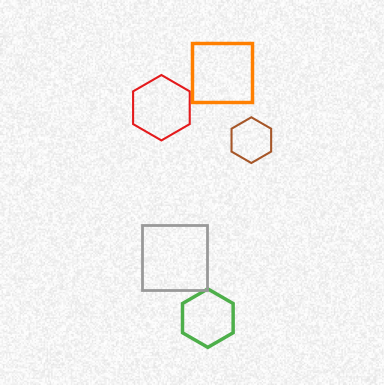[{"shape": "hexagon", "thickness": 1.5, "radius": 0.42, "center": [0.419, 0.72]}, {"shape": "hexagon", "thickness": 2.5, "radius": 0.38, "center": [0.54, 0.174]}, {"shape": "square", "thickness": 2.5, "radius": 0.39, "center": [0.576, 0.811]}, {"shape": "hexagon", "thickness": 1.5, "radius": 0.3, "center": [0.653, 0.636]}, {"shape": "square", "thickness": 2, "radius": 0.43, "center": [0.453, 0.331]}]